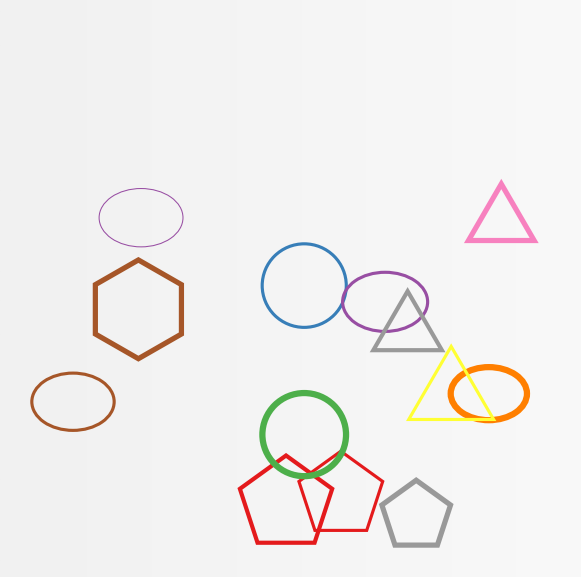[{"shape": "pentagon", "thickness": 2, "radius": 0.42, "center": [0.492, 0.127]}, {"shape": "pentagon", "thickness": 1.5, "radius": 0.38, "center": [0.586, 0.142]}, {"shape": "circle", "thickness": 1.5, "radius": 0.36, "center": [0.523, 0.505]}, {"shape": "circle", "thickness": 3, "radius": 0.36, "center": [0.523, 0.247]}, {"shape": "oval", "thickness": 0.5, "radius": 0.36, "center": [0.243, 0.622]}, {"shape": "oval", "thickness": 1.5, "radius": 0.37, "center": [0.663, 0.476]}, {"shape": "oval", "thickness": 3, "radius": 0.33, "center": [0.841, 0.317]}, {"shape": "triangle", "thickness": 1.5, "radius": 0.42, "center": [0.776, 0.315]}, {"shape": "hexagon", "thickness": 2.5, "radius": 0.43, "center": [0.238, 0.464]}, {"shape": "oval", "thickness": 1.5, "radius": 0.35, "center": [0.126, 0.303]}, {"shape": "triangle", "thickness": 2.5, "radius": 0.33, "center": [0.862, 0.615]}, {"shape": "triangle", "thickness": 2, "radius": 0.34, "center": [0.701, 0.427]}, {"shape": "pentagon", "thickness": 2.5, "radius": 0.31, "center": [0.716, 0.105]}]